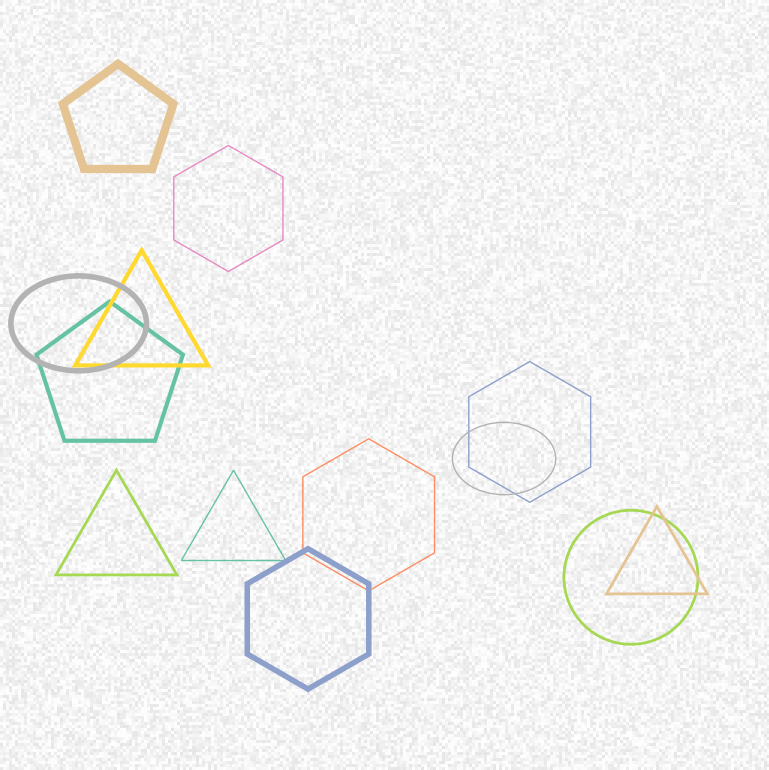[{"shape": "pentagon", "thickness": 1.5, "radius": 0.5, "center": [0.142, 0.508]}, {"shape": "triangle", "thickness": 0.5, "radius": 0.39, "center": [0.303, 0.311]}, {"shape": "hexagon", "thickness": 0.5, "radius": 0.49, "center": [0.479, 0.331]}, {"shape": "hexagon", "thickness": 0.5, "radius": 0.46, "center": [0.688, 0.439]}, {"shape": "hexagon", "thickness": 2, "radius": 0.46, "center": [0.4, 0.196]}, {"shape": "hexagon", "thickness": 0.5, "radius": 0.41, "center": [0.297, 0.729]}, {"shape": "circle", "thickness": 1, "radius": 0.44, "center": [0.819, 0.25]}, {"shape": "triangle", "thickness": 1, "radius": 0.45, "center": [0.151, 0.299]}, {"shape": "triangle", "thickness": 1.5, "radius": 0.5, "center": [0.184, 0.575]}, {"shape": "triangle", "thickness": 1, "radius": 0.38, "center": [0.853, 0.267]}, {"shape": "pentagon", "thickness": 3, "radius": 0.38, "center": [0.153, 0.842]}, {"shape": "oval", "thickness": 2, "radius": 0.44, "center": [0.102, 0.58]}, {"shape": "oval", "thickness": 0.5, "radius": 0.34, "center": [0.655, 0.405]}]